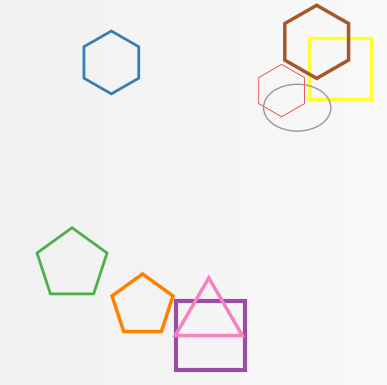[{"shape": "hexagon", "thickness": 0.5, "radius": 0.34, "center": [0.727, 0.765]}, {"shape": "hexagon", "thickness": 2, "radius": 0.41, "center": [0.287, 0.838]}, {"shape": "pentagon", "thickness": 2, "radius": 0.47, "center": [0.186, 0.314]}, {"shape": "square", "thickness": 3, "radius": 0.45, "center": [0.543, 0.128]}, {"shape": "pentagon", "thickness": 2.5, "radius": 0.41, "center": [0.368, 0.206]}, {"shape": "square", "thickness": 2.5, "radius": 0.4, "center": [0.877, 0.823]}, {"shape": "hexagon", "thickness": 2.5, "radius": 0.47, "center": [0.817, 0.891]}, {"shape": "triangle", "thickness": 2.5, "radius": 0.5, "center": [0.539, 0.178]}, {"shape": "oval", "thickness": 1, "radius": 0.43, "center": [0.767, 0.72]}]